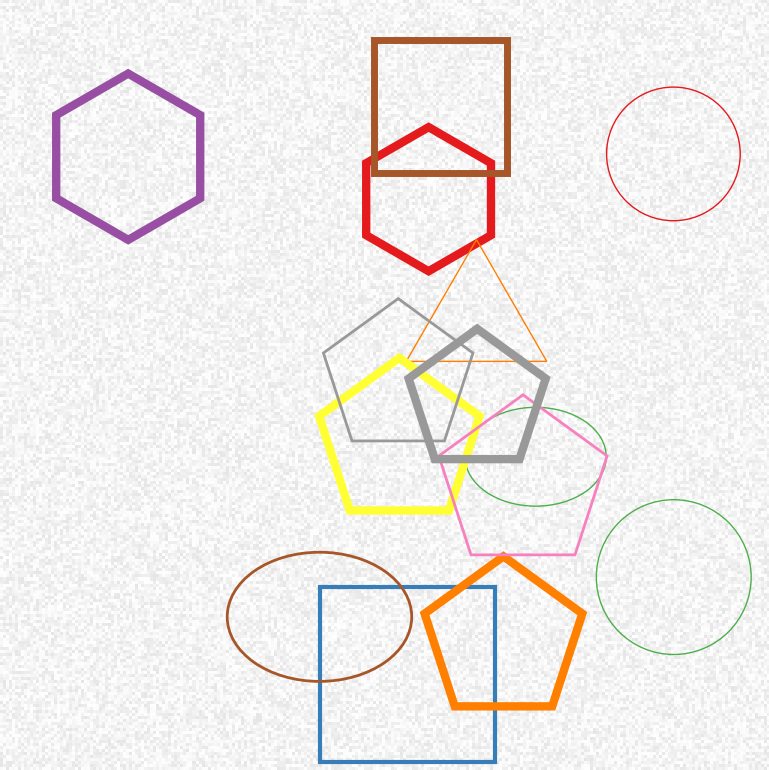[{"shape": "circle", "thickness": 0.5, "radius": 0.43, "center": [0.875, 0.8]}, {"shape": "hexagon", "thickness": 3, "radius": 0.47, "center": [0.557, 0.741]}, {"shape": "square", "thickness": 1.5, "radius": 0.57, "center": [0.529, 0.123]}, {"shape": "oval", "thickness": 0.5, "radius": 0.46, "center": [0.696, 0.407]}, {"shape": "circle", "thickness": 0.5, "radius": 0.5, "center": [0.875, 0.251]}, {"shape": "hexagon", "thickness": 3, "radius": 0.54, "center": [0.167, 0.796]}, {"shape": "triangle", "thickness": 0.5, "radius": 0.53, "center": [0.619, 0.583]}, {"shape": "pentagon", "thickness": 3, "radius": 0.54, "center": [0.654, 0.17]}, {"shape": "pentagon", "thickness": 3, "radius": 0.55, "center": [0.519, 0.426]}, {"shape": "oval", "thickness": 1, "radius": 0.6, "center": [0.415, 0.199]}, {"shape": "square", "thickness": 2.5, "radius": 0.43, "center": [0.572, 0.862]}, {"shape": "pentagon", "thickness": 1, "radius": 0.57, "center": [0.679, 0.372]}, {"shape": "pentagon", "thickness": 1, "radius": 0.51, "center": [0.517, 0.51]}, {"shape": "pentagon", "thickness": 3, "radius": 0.47, "center": [0.62, 0.479]}]